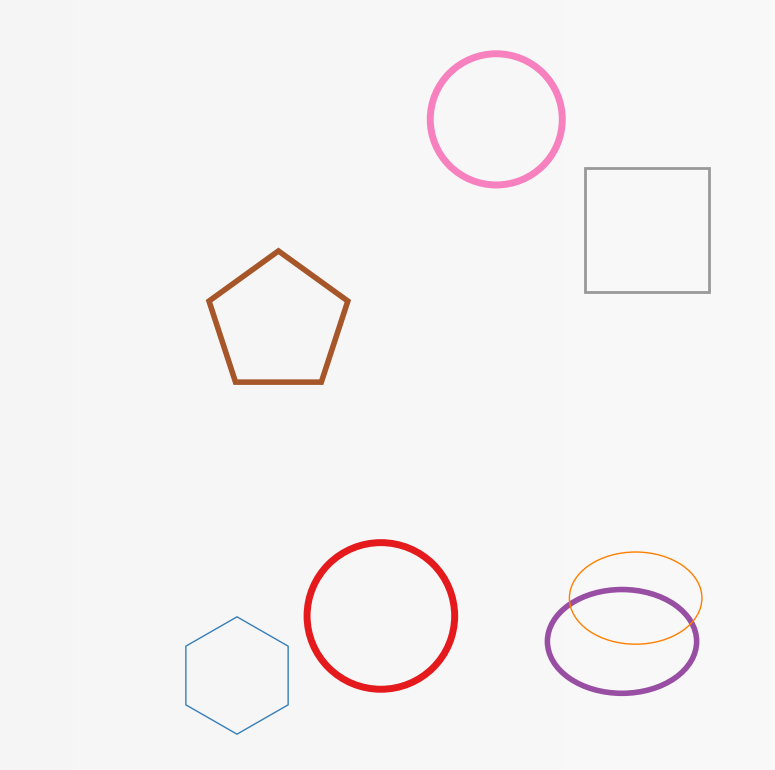[{"shape": "circle", "thickness": 2.5, "radius": 0.48, "center": [0.491, 0.2]}, {"shape": "hexagon", "thickness": 0.5, "radius": 0.38, "center": [0.306, 0.123]}, {"shape": "oval", "thickness": 2, "radius": 0.48, "center": [0.803, 0.167]}, {"shape": "oval", "thickness": 0.5, "radius": 0.43, "center": [0.82, 0.223]}, {"shape": "pentagon", "thickness": 2, "radius": 0.47, "center": [0.359, 0.58]}, {"shape": "circle", "thickness": 2.5, "radius": 0.43, "center": [0.64, 0.845]}, {"shape": "square", "thickness": 1, "radius": 0.4, "center": [0.835, 0.702]}]